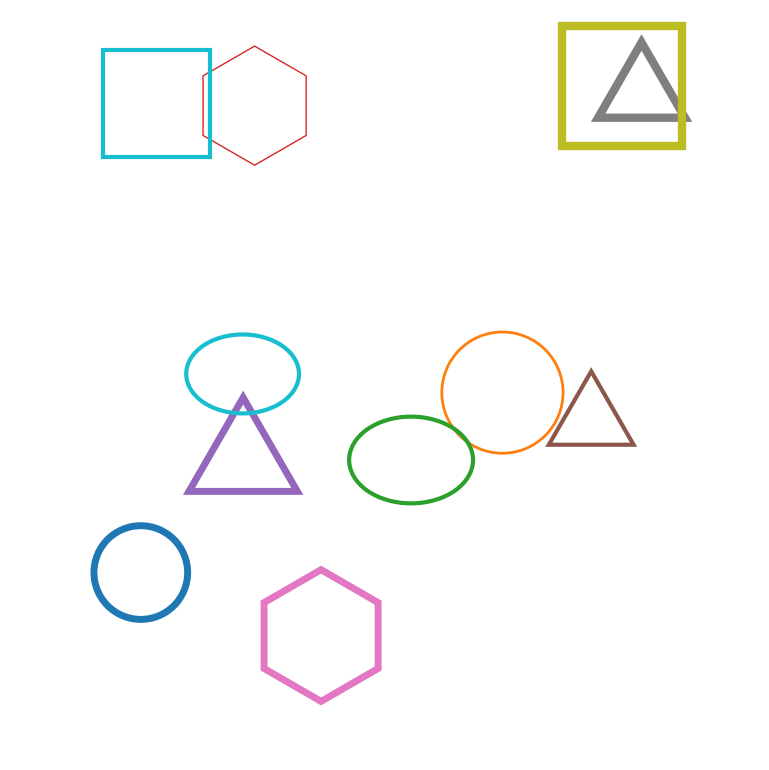[{"shape": "circle", "thickness": 2.5, "radius": 0.3, "center": [0.183, 0.256]}, {"shape": "circle", "thickness": 1, "radius": 0.39, "center": [0.653, 0.49]}, {"shape": "oval", "thickness": 1.5, "radius": 0.4, "center": [0.534, 0.403]}, {"shape": "hexagon", "thickness": 0.5, "radius": 0.39, "center": [0.331, 0.863]}, {"shape": "triangle", "thickness": 2.5, "radius": 0.41, "center": [0.316, 0.402]}, {"shape": "triangle", "thickness": 1.5, "radius": 0.32, "center": [0.768, 0.454]}, {"shape": "hexagon", "thickness": 2.5, "radius": 0.43, "center": [0.417, 0.175]}, {"shape": "triangle", "thickness": 3, "radius": 0.33, "center": [0.833, 0.88]}, {"shape": "square", "thickness": 3, "radius": 0.39, "center": [0.808, 0.889]}, {"shape": "square", "thickness": 1.5, "radius": 0.35, "center": [0.203, 0.866]}, {"shape": "oval", "thickness": 1.5, "radius": 0.37, "center": [0.315, 0.514]}]